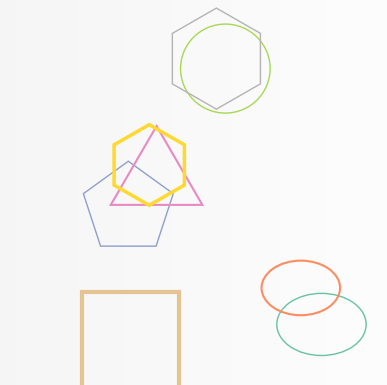[{"shape": "oval", "thickness": 1, "radius": 0.58, "center": [0.83, 0.157]}, {"shape": "oval", "thickness": 1.5, "radius": 0.51, "center": [0.776, 0.252]}, {"shape": "pentagon", "thickness": 1, "radius": 0.61, "center": [0.331, 0.459]}, {"shape": "triangle", "thickness": 1.5, "radius": 0.68, "center": [0.404, 0.536]}, {"shape": "circle", "thickness": 1, "radius": 0.58, "center": [0.582, 0.822]}, {"shape": "hexagon", "thickness": 2.5, "radius": 0.52, "center": [0.385, 0.572]}, {"shape": "square", "thickness": 3, "radius": 0.63, "center": [0.337, 0.115]}, {"shape": "hexagon", "thickness": 1, "radius": 0.66, "center": [0.558, 0.848]}]